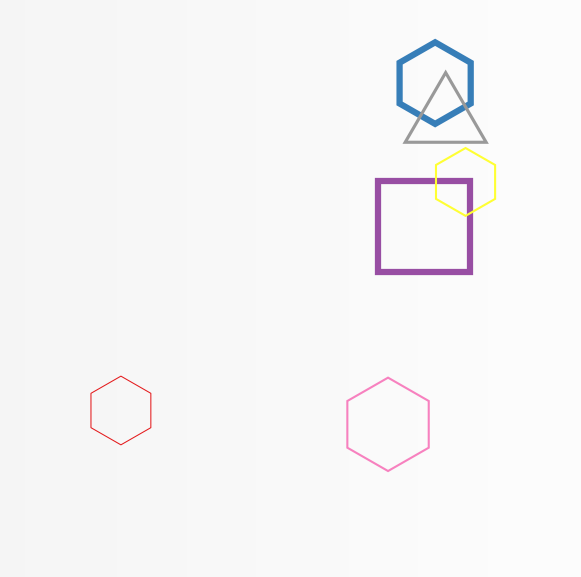[{"shape": "hexagon", "thickness": 0.5, "radius": 0.3, "center": [0.208, 0.288]}, {"shape": "hexagon", "thickness": 3, "radius": 0.35, "center": [0.749, 0.855]}, {"shape": "square", "thickness": 3, "radius": 0.4, "center": [0.729, 0.607]}, {"shape": "hexagon", "thickness": 1, "radius": 0.29, "center": [0.801, 0.684]}, {"shape": "hexagon", "thickness": 1, "radius": 0.4, "center": [0.668, 0.264]}, {"shape": "triangle", "thickness": 1.5, "radius": 0.4, "center": [0.767, 0.793]}]